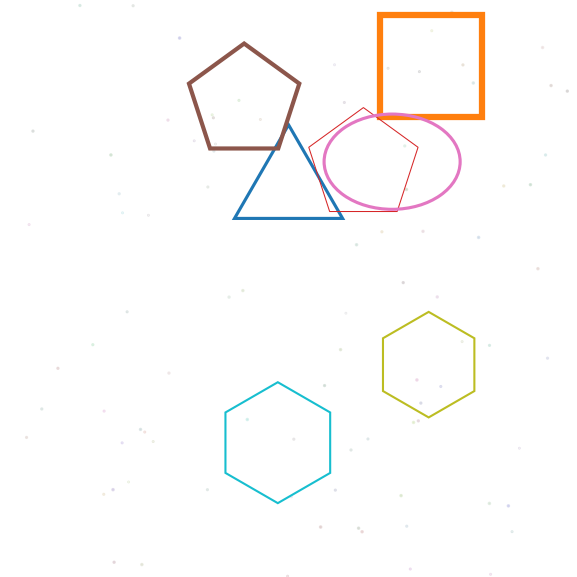[{"shape": "triangle", "thickness": 1.5, "radius": 0.54, "center": [0.5, 0.675]}, {"shape": "square", "thickness": 3, "radius": 0.44, "center": [0.746, 0.884]}, {"shape": "pentagon", "thickness": 0.5, "radius": 0.5, "center": [0.629, 0.713]}, {"shape": "pentagon", "thickness": 2, "radius": 0.5, "center": [0.423, 0.823]}, {"shape": "oval", "thickness": 1.5, "radius": 0.59, "center": [0.679, 0.719]}, {"shape": "hexagon", "thickness": 1, "radius": 0.46, "center": [0.742, 0.368]}, {"shape": "hexagon", "thickness": 1, "radius": 0.52, "center": [0.481, 0.233]}]